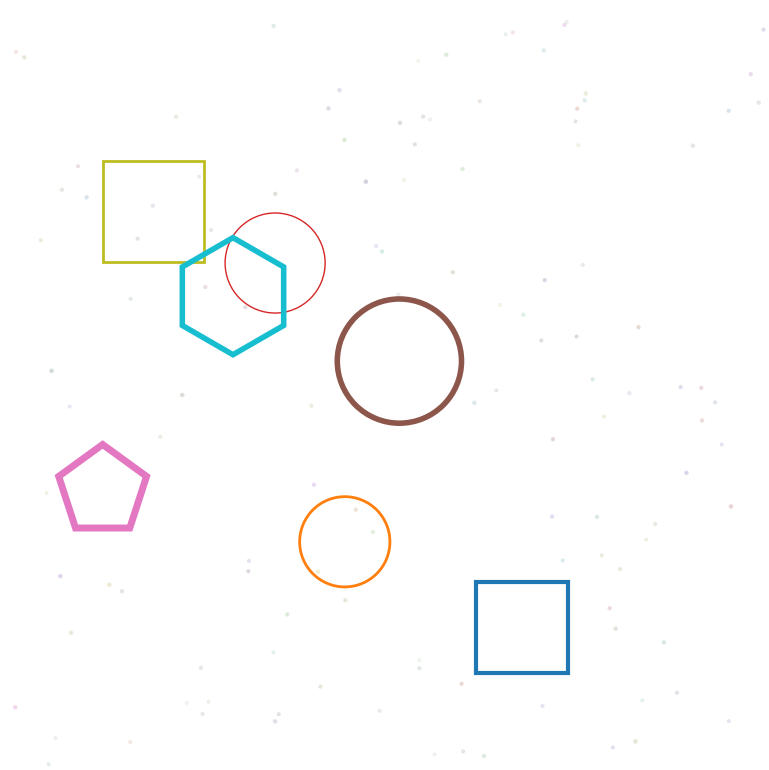[{"shape": "square", "thickness": 1.5, "radius": 0.3, "center": [0.678, 0.185]}, {"shape": "circle", "thickness": 1, "radius": 0.29, "center": [0.448, 0.296]}, {"shape": "circle", "thickness": 0.5, "radius": 0.32, "center": [0.357, 0.658]}, {"shape": "circle", "thickness": 2, "radius": 0.4, "center": [0.519, 0.531]}, {"shape": "pentagon", "thickness": 2.5, "radius": 0.3, "center": [0.133, 0.363]}, {"shape": "square", "thickness": 1, "radius": 0.33, "center": [0.199, 0.725]}, {"shape": "hexagon", "thickness": 2, "radius": 0.38, "center": [0.303, 0.615]}]